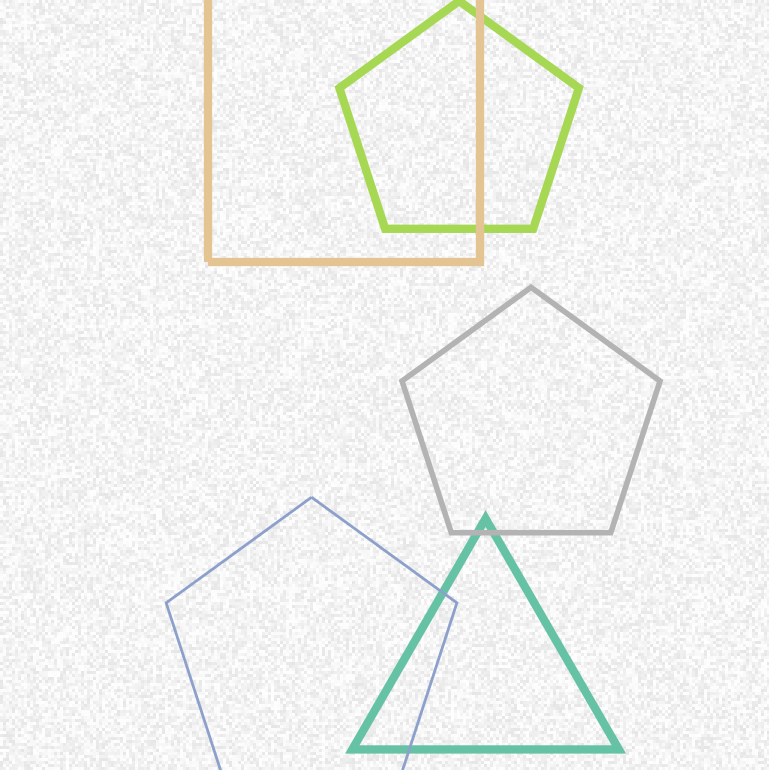[{"shape": "triangle", "thickness": 3, "radius": 1.0, "center": [0.631, 0.127]}, {"shape": "pentagon", "thickness": 1, "radius": 0.99, "center": [0.405, 0.156]}, {"shape": "pentagon", "thickness": 3, "radius": 0.82, "center": [0.596, 0.835]}, {"shape": "square", "thickness": 3, "radius": 0.88, "center": [0.446, 0.837]}, {"shape": "pentagon", "thickness": 2, "radius": 0.88, "center": [0.69, 0.451]}]